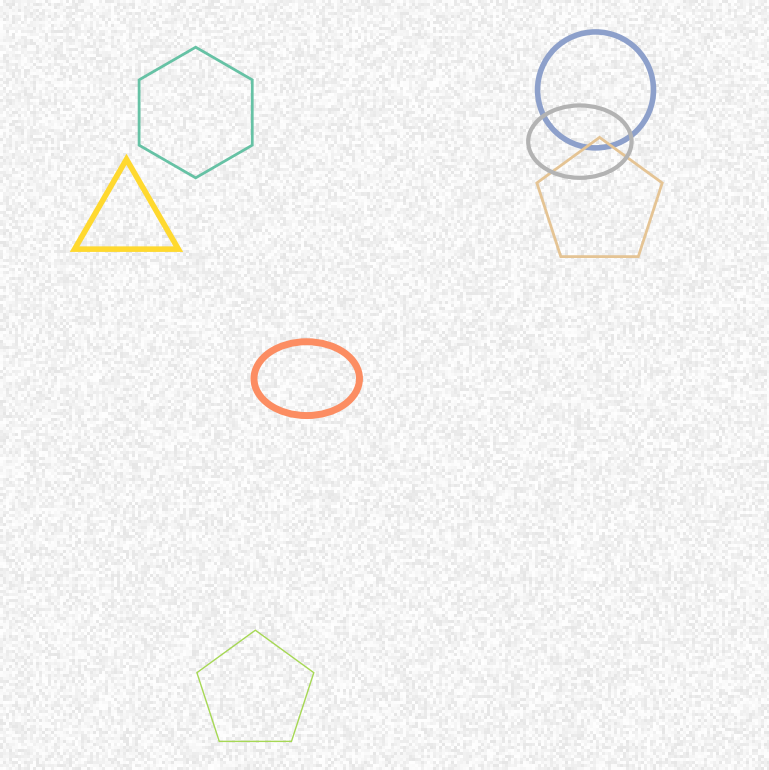[{"shape": "hexagon", "thickness": 1, "radius": 0.42, "center": [0.254, 0.854]}, {"shape": "oval", "thickness": 2.5, "radius": 0.34, "center": [0.398, 0.508]}, {"shape": "circle", "thickness": 2, "radius": 0.38, "center": [0.773, 0.883]}, {"shape": "pentagon", "thickness": 0.5, "radius": 0.4, "center": [0.332, 0.102]}, {"shape": "triangle", "thickness": 2, "radius": 0.39, "center": [0.164, 0.715]}, {"shape": "pentagon", "thickness": 1, "radius": 0.43, "center": [0.779, 0.736]}, {"shape": "oval", "thickness": 1.5, "radius": 0.34, "center": [0.753, 0.816]}]